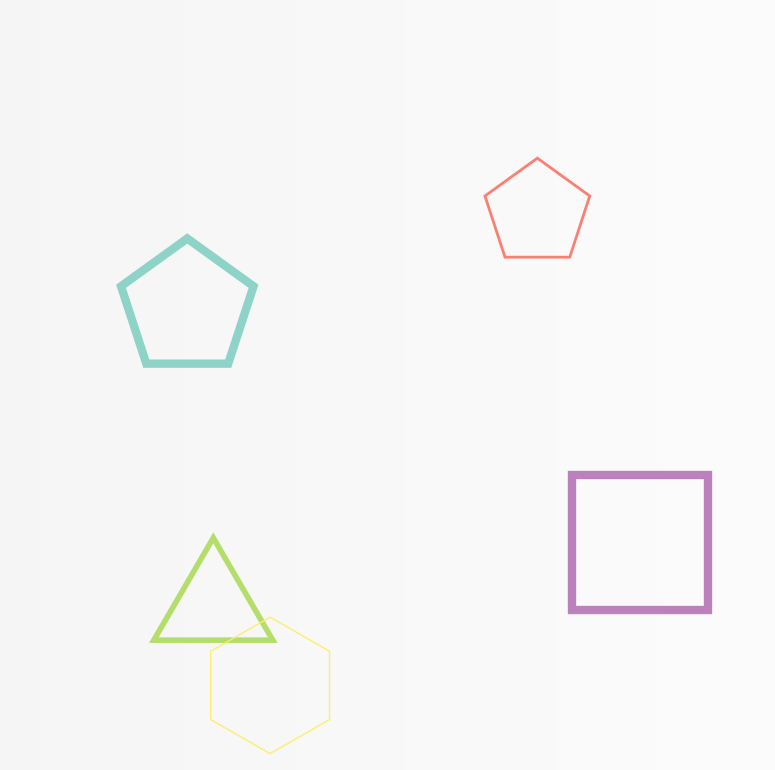[{"shape": "pentagon", "thickness": 3, "radius": 0.45, "center": [0.242, 0.6]}, {"shape": "pentagon", "thickness": 1, "radius": 0.36, "center": [0.693, 0.724]}, {"shape": "triangle", "thickness": 2, "radius": 0.44, "center": [0.275, 0.213]}, {"shape": "square", "thickness": 3, "radius": 0.44, "center": [0.826, 0.295]}, {"shape": "hexagon", "thickness": 0.5, "radius": 0.44, "center": [0.349, 0.11]}]